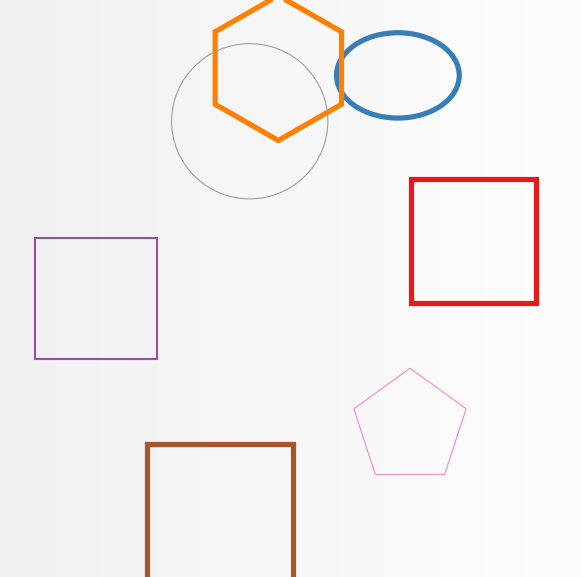[{"shape": "square", "thickness": 2.5, "radius": 0.54, "center": [0.814, 0.582]}, {"shape": "oval", "thickness": 2.5, "radius": 0.53, "center": [0.685, 0.869]}, {"shape": "square", "thickness": 1, "radius": 0.52, "center": [0.165, 0.483]}, {"shape": "hexagon", "thickness": 2.5, "radius": 0.63, "center": [0.479, 0.881]}, {"shape": "square", "thickness": 2.5, "radius": 0.63, "center": [0.379, 0.105]}, {"shape": "pentagon", "thickness": 0.5, "radius": 0.51, "center": [0.705, 0.26]}, {"shape": "circle", "thickness": 0.5, "radius": 0.67, "center": [0.43, 0.789]}]